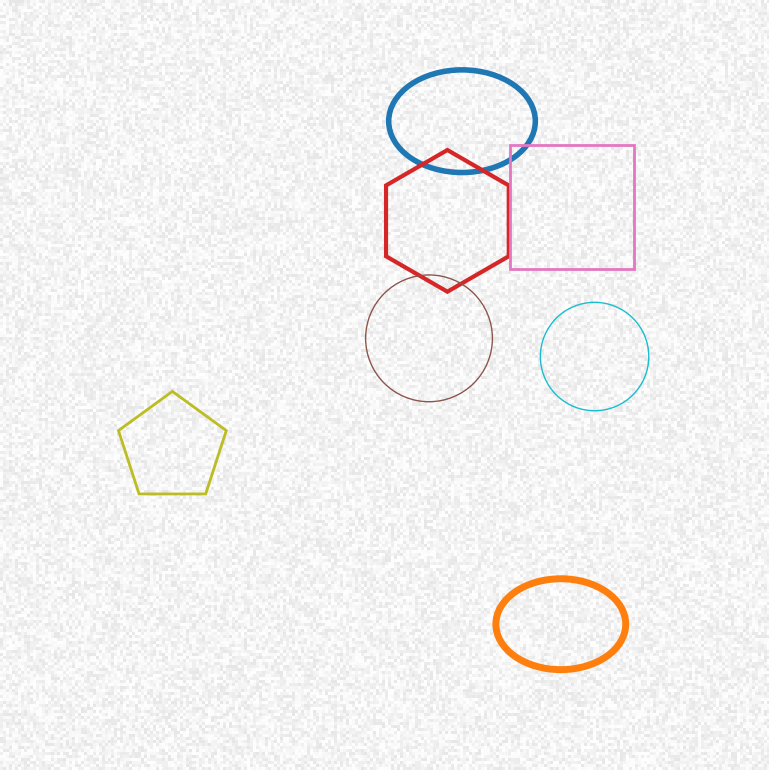[{"shape": "oval", "thickness": 2, "radius": 0.48, "center": [0.6, 0.843]}, {"shape": "oval", "thickness": 2.5, "radius": 0.42, "center": [0.728, 0.189]}, {"shape": "hexagon", "thickness": 1.5, "radius": 0.46, "center": [0.581, 0.713]}, {"shape": "circle", "thickness": 0.5, "radius": 0.41, "center": [0.557, 0.561]}, {"shape": "square", "thickness": 1, "radius": 0.4, "center": [0.742, 0.731]}, {"shape": "pentagon", "thickness": 1, "radius": 0.37, "center": [0.224, 0.418]}, {"shape": "circle", "thickness": 0.5, "radius": 0.35, "center": [0.772, 0.537]}]